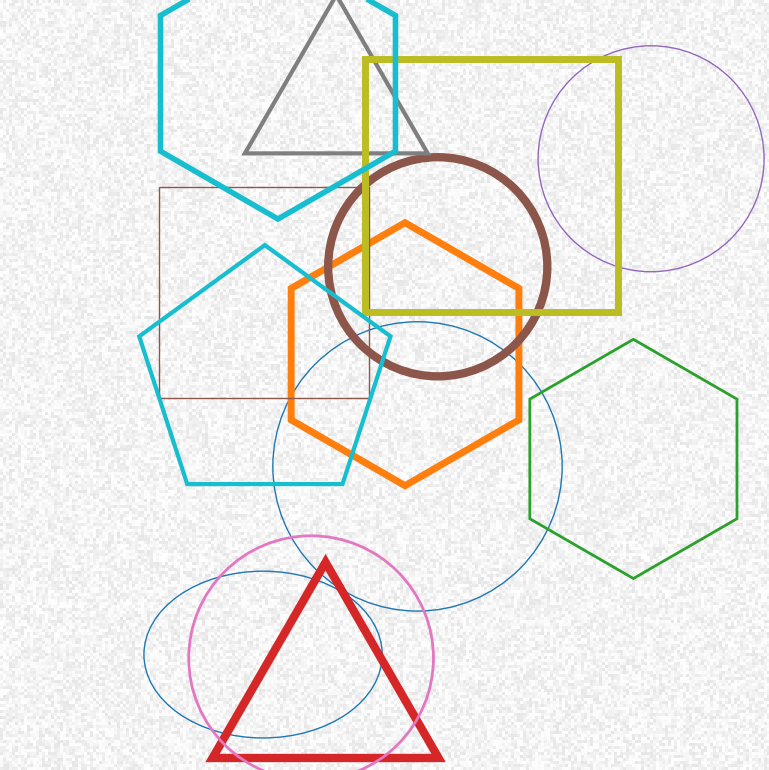[{"shape": "oval", "thickness": 0.5, "radius": 0.77, "center": [0.342, 0.15]}, {"shape": "circle", "thickness": 0.5, "radius": 0.94, "center": [0.542, 0.394]}, {"shape": "hexagon", "thickness": 2.5, "radius": 0.85, "center": [0.526, 0.54]}, {"shape": "hexagon", "thickness": 1, "radius": 0.78, "center": [0.823, 0.404]}, {"shape": "triangle", "thickness": 3, "radius": 0.85, "center": [0.423, 0.1]}, {"shape": "circle", "thickness": 0.5, "radius": 0.73, "center": [0.846, 0.794]}, {"shape": "square", "thickness": 0.5, "radius": 0.68, "center": [0.343, 0.62]}, {"shape": "circle", "thickness": 3, "radius": 0.71, "center": [0.569, 0.654]}, {"shape": "circle", "thickness": 1, "radius": 0.79, "center": [0.404, 0.145]}, {"shape": "triangle", "thickness": 1.5, "radius": 0.69, "center": [0.437, 0.869]}, {"shape": "square", "thickness": 2.5, "radius": 0.82, "center": [0.639, 0.759]}, {"shape": "pentagon", "thickness": 1.5, "radius": 0.86, "center": [0.344, 0.51]}, {"shape": "hexagon", "thickness": 2, "radius": 0.88, "center": [0.361, 0.892]}]